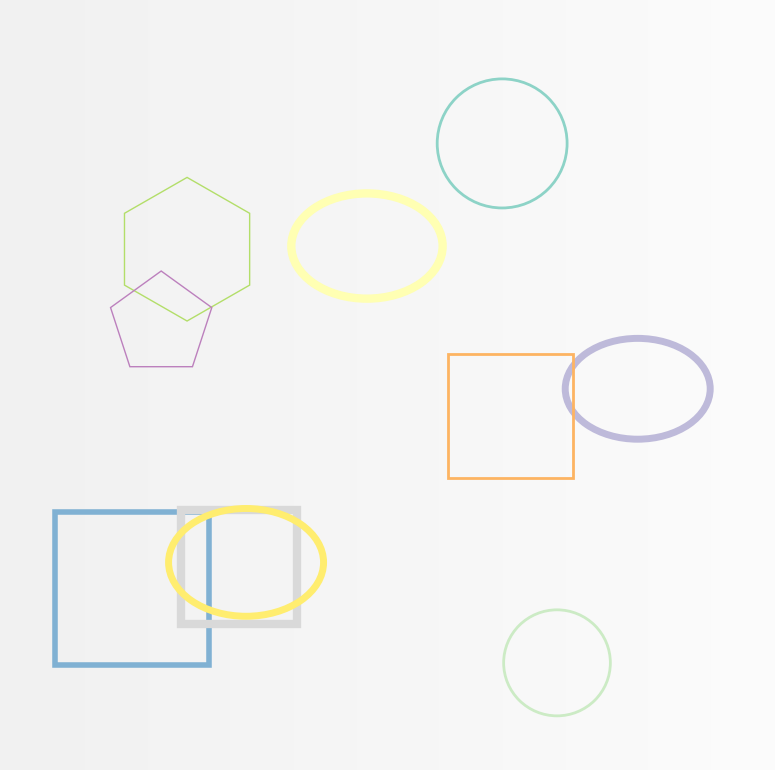[{"shape": "circle", "thickness": 1, "radius": 0.42, "center": [0.648, 0.814]}, {"shape": "oval", "thickness": 3, "radius": 0.49, "center": [0.474, 0.68]}, {"shape": "oval", "thickness": 2.5, "radius": 0.47, "center": [0.823, 0.495]}, {"shape": "square", "thickness": 2, "radius": 0.5, "center": [0.17, 0.236]}, {"shape": "square", "thickness": 1, "radius": 0.4, "center": [0.658, 0.46]}, {"shape": "hexagon", "thickness": 0.5, "radius": 0.47, "center": [0.241, 0.676]}, {"shape": "square", "thickness": 3, "radius": 0.37, "center": [0.308, 0.264]}, {"shape": "pentagon", "thickness": 0.5, "radius": 0.34, "center": [0.208, 0.579]}, {"shape": "circle", "thickness": 1, "radius": 0.34, "center": [0.719, 0.139]}, {"shape": "oval", "thickness": 2.5, "radius": 0.5, "center": [0.318, 0.27]}]